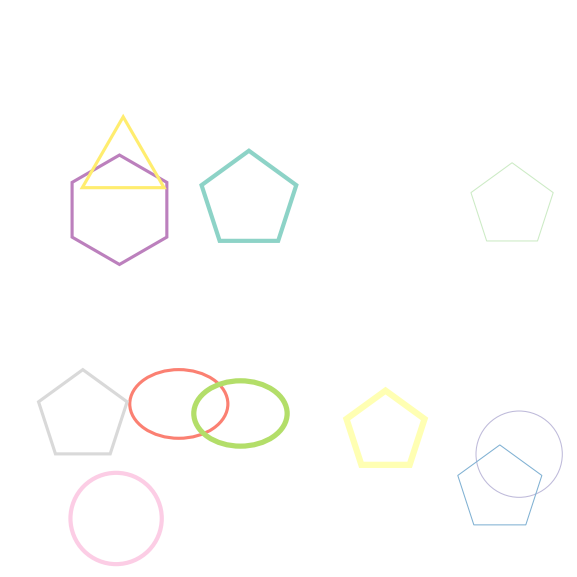[{"shape": "pentagon", "thickness": 2, "radius": 0.43, "center": [0.431, 0.652]}, {"shape": "pentagon", "thickness": 3, "radius": 0.36, "center": [0.668, 0.252]}, {"shape": "circle", "thickness": 0.5, "radius": 0.37, "center": [0.899, 0.213]}, {"shape": "oval", "thickness": 1.5, "radius": 0.42, "center": [0.31, 0.3]}, {"shape": "pentagon", "thickness": 0.5, "radius": 0.38, "center": [0.865, 0.152]}, {"shape": "oval", "thickness": 2.5, "radius": 0.4, "center": [0.416, 0.283]}, {"shape": "circle", "thickness": 2, "radius": 0.4, "center": [0.201, 0.101]}, {"shape": "pentagon", "thickness": 1.5, "radius": 0.4, "center": [0.143, 0.278]}, {"shape": "hexagon", "thickness": 1.5, "radius": 0.47, "center": [0.207, 0.636]}, {"shape": "pentagon", "thickness": 0.5, "radius": 0.37, "center": [0.887, 0.642]}, {"shape": "triangle", "thickness": 1.5, "radius": 0.41, "center": [0.213, 0.715]}]